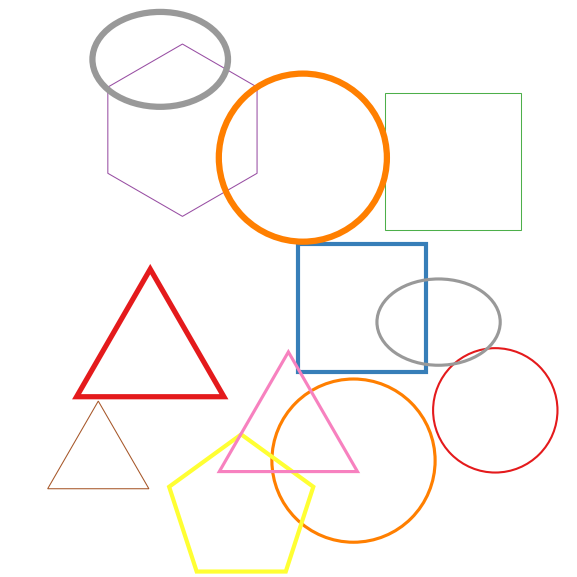[{"shape": "circle", "thickness": 1, "radius": 0.54, "center": [0.858, 0.289]}, {"shape": "triangle", "thickness": 2.5, "radius": 0.74, "center": [0.26, 0.386]}, {"shape": "square", "thickness": 2, "radius": 0.55, "center": [0.627, 0.466]}, {"shape": "square", "thickness": 0.5, "radius": 0.59, "center": [0.784, 0.72]}, {"shape": "hexagon", "thickness": 0.5, "radius": 0.75, "center": [0.316, 0.774]}, {"shape": "circle", "thickness": 3, "radius": 0.73, "center": [0.524, 0.726]}, {"shape": "circle", "thickness": 1.5, "radius": 0.71, "center": [0.612, 0.202]}, {"shape": "pentagon", "thickness": 2, "radius": 0.66, "center": [0.418, 0.116]}, {"shape": "triangle", "thickness": 0.5, "radius": 0.51, "center": [0.17, 0.203]}, {"shape": "triangle", "thickness": 1.5, "radius": 0.69, "center": [0.499, 0.252]}, {"shape": "oval", "thickness": 3, "radius": 0.59, "center": [0.277, 0.896]}, {"shape": "oval", "thickness": 1.5, "radius": 0.53, "center": [0.759, 0.441]}]